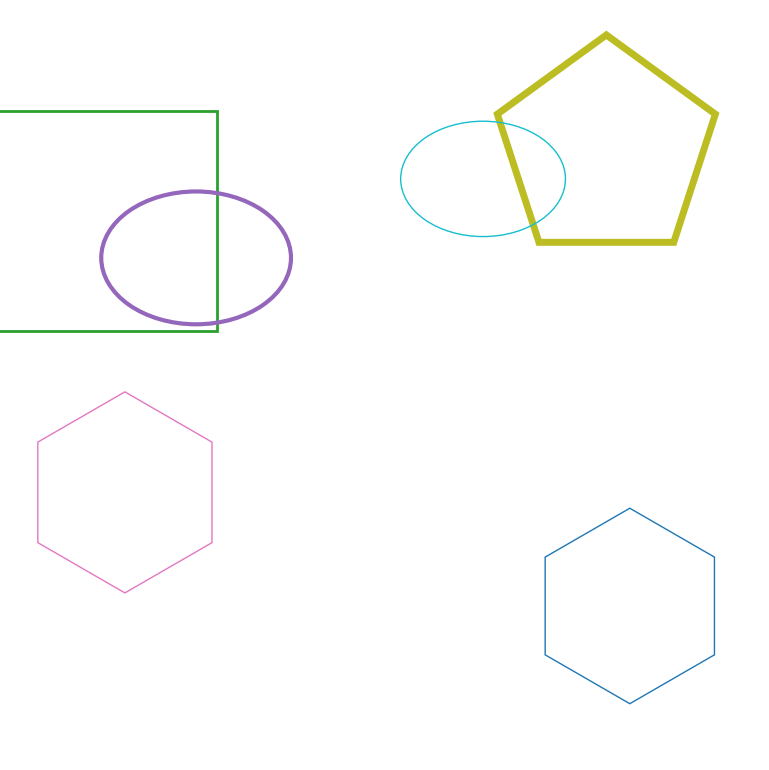[{"shape": "hexagon", "thickness": 0.5, "radius": 0.63, "center": [0.818, 0.213]}, {"shape": "square", "thickness": 1, "radius": 0.71, "center": [0.139, 0.713]}, {"shape": "oval", "thickness": 1.5, "radius": 0.62, "center": [0.255, 0.665]}, {"shape": "hexagon", "thickness": 0.5, "radius": 0.65, "center": [0.162, 0.361]}, {"shape": "pentagon", "thickness": 2.5, "radius": 0.74, "center": [0.787, 0.806]}, {"shape": "oval", "thickness": 0.5, "radius": 0.53, "center": [0.627, 0.768]}]